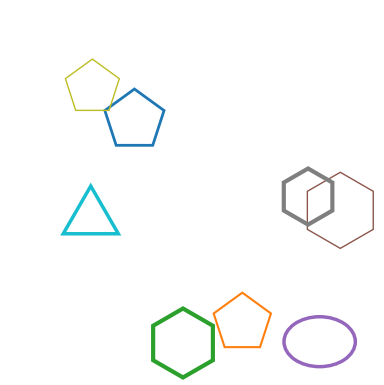[{"shape": "pentagon", "thickness": 2, "radius": 0.4, "center": [0.349, 0.688]}, {"shape": "pentagon", "thickness": 1.5, "radius": 0.39, "center": [0.629, 0.162]}, {"shape": "hexagon", "thickness": 3, "radius": 0.45, "center": [0.475, 0.109]}, {"shape": "oval", "thickness": 2.5, "radius": 0.46, "center": [0.83, 0.112]}, {"shape": "hexagon", "thickness": 1, "radius": 0.49, "center": [0.884, 0.454]}, {"shape": "hexagon", "thickness": 3, "radius": 0.36, "center": [0.8, 0.489]}, {"shape": "pentagon", "thickness": 1, "radius": 0.37, "center": [0.24, 0.773]}, {"shape": "triangle", "thickness": 2.5, "radius": 0.41, "center": [0.236, 0.434]}]